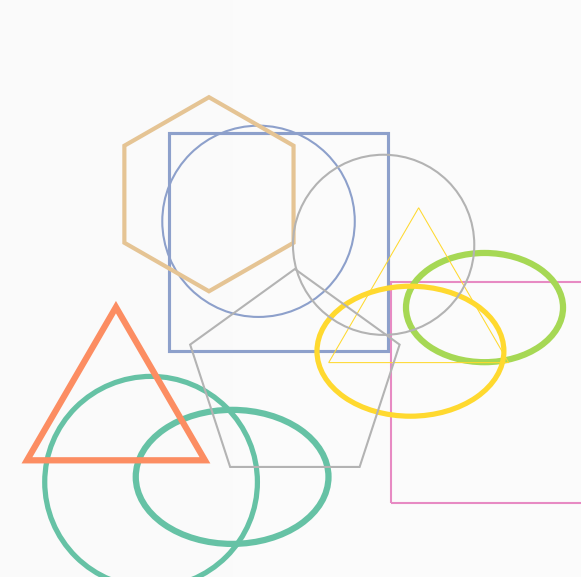[{"shape": "circle", "thickness": 2.5, "radius": 0.91, "center": [0.26, 0.164]}, {"shape": "oval", "thickness": 3, "radius": 0.83, "center": [0.399, 0.173]}, {"shape": "triangle", "thickness": 3, "radius": 0.88, "center": [0.199, 0.29]}, {"shape": "square", "thickness": 1.5, "radius": 0.94, "center": [0.478, 0.58]}, {"shape": "circle", "thickness": 1, "radius": 0.83, "center": [0.445, 0.616]}, {"shape": "square", "thickness": 1, "radius": 0.96, "center": [0.864, 0.32]}, {"shape": "oval", "thickness": 3, "radius": 0.68, "center": [0.834, 0.467]}, {"shape": "triangle", "thickness": 0.5, "radius": 0.89, "center": [0.72, 0.461]}, {"shape": "oval", "thickness": 2.5, "radius": 0.8, "center": [0.706, 0.391]}, {"shape": "hexagon", "thickness": 2, "radius": 0.84, "center": [0.359, 0.663]}, {"shape": "circle", "thickness": 1, "radius": 0.78, "center": [0.66, 0.575]}, {"shape": "pentagon", "thickness": 1, "radius": 0.95, "center": [0.507, 0.344]}]